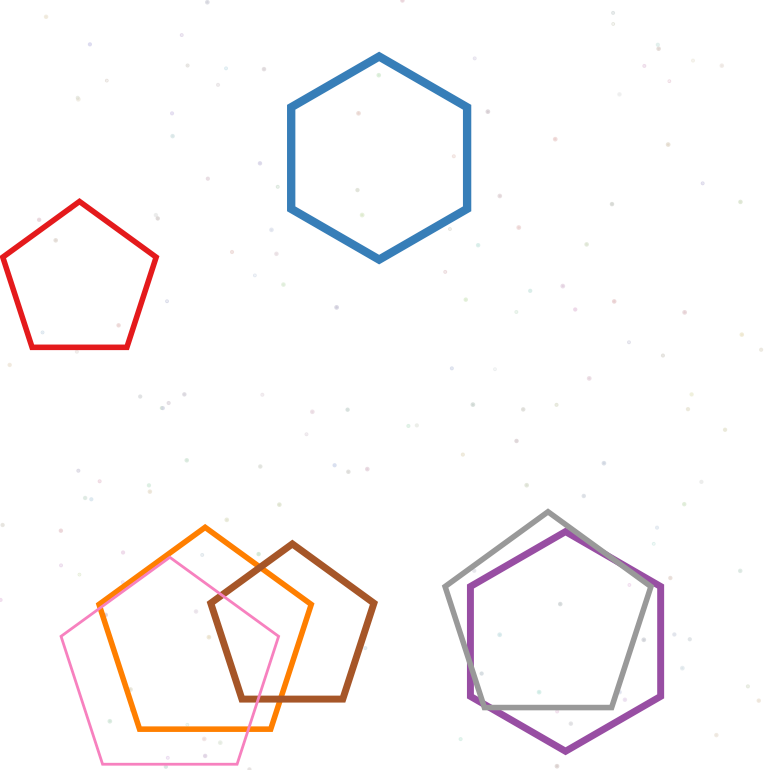[{"shape": "pentagon", "thickness": 2, "radius": 0.52, "center": [0.103, 0.634]}, {"shape": "hexagon", "thickness": 3, "radius": 0.66, "center": [0.492, 0.795]}, {"shape": "hexagon", "thickness": 2.5, "radius": 0.71, "center": [0.734, 0.167]}, {"shape": "pentagon", "thickness": 2, "radius": 0.72, "center": [0.266, 0.17]}, {"shape": "pentagon", "thickness": 2.5, "radius": 0.56, "center": [0.38, 0.182]}, {"shape": "pentagon", "thickness": 1, "radius": 0.74, "center": [0.221, 0.128]}, {"shape": "pentagon", "thickness": 2, "radius": 0.7, "center": [0.712, 0.195]}]